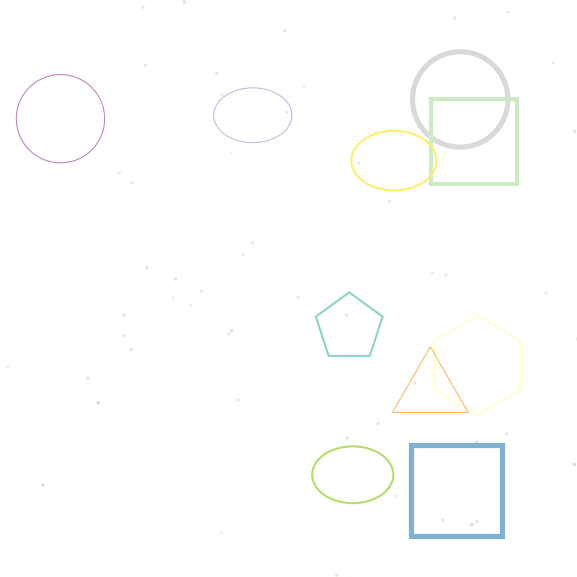[{"shape": "pentagon", "thickness": 1, "radius": 0.3, "center": [0.605, 0.432]}, {"shape": "hexagon", "thickness": 0.5, "radius": 0.43, "center": [0.827, 0.367]}, {"shape": "oval", "thickness": 0.5, "radius": 0.34, "center": [0.438, 0.8]}, {"shape": "square", "thickness": 2.5, "radius": 0.39, "center": [0.79, 0.15]}, {"shape": "triangle", "thickness": 0.5, "radius": 0.38, "center": [0.745, 0.323]}, {"shape": "oval", "thickness": 1, "radius": 0.35, "center": [0.611, 0.177]}, {"shape": "circle", "thickness": 2.5, "radius": 0.41, "center": [0.797, 0.827]}, {"shape": "circle", "thickness": 0.5, "radius": 0.38, "center": [0.105, 0.794]}, {"shape": "square", "thickness": 2, "radius": 0.37, "center": [0.821, 0.754]}, {"shape": "oval", "thickness": 1, "radius": 0.37, "center": [0.682, 0.721]}]